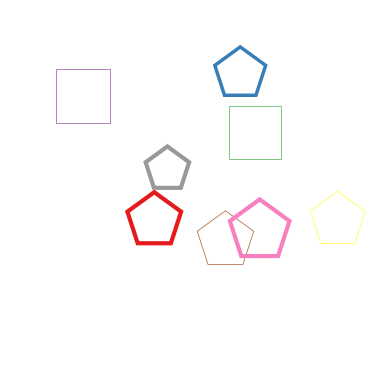[{"shape": "pentagon", "thickness": 3, "radius": 0.37, "center": [0.401, 0.428]}, {"shape": "pentagon", "thickness": 2.5, "radius": 0.35, "center": [0.624, 0.809]}, {"shape": "square", "thickness": 0.5, "radius": 0.34, "center": [0.662, 0.656]}, {"shape": "square", "thickness": 0.5, "radius": 0.35, "center": [0.216, 0.752]}, {"shape": "pentagon", "thickness": 0.5, "radius": 0.37, "center": [0.877, 0.428]}, {"shape": "pentagon", "thickness": 0.5, "radius": 0.39, "center": [0.586, 0.375]}, {"shape": "pentagon", "thickness": 3, "radius": 0.41, "center": [0.675, 0.401]}, {"shape": "pentagon", "thickness": 3, "radius": 0.3, "center": [0.435, 0.56]}]